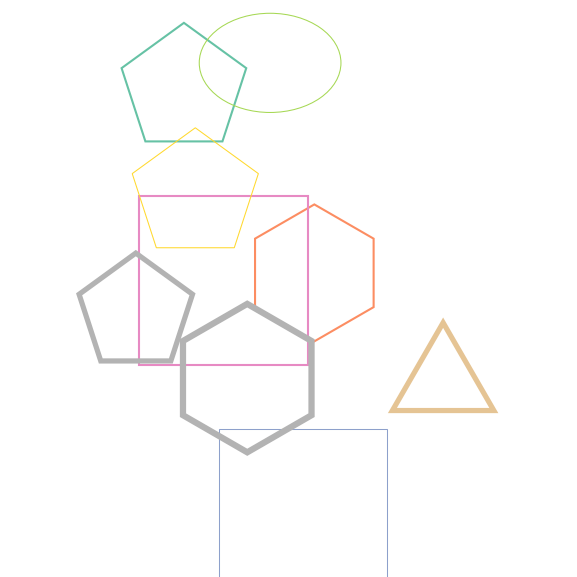[{"shape": "pentagon", "thickness": 1, "radius": 0.57, "center": [0.318, 0.846]}, {"shape": "hexagon", "thickness": 1, "radius": 0.59, "center": [0.544, 0.527]}, {"shape": "square", "thickness": 0.5, "radius": 0.73, "center": [0.525, 0.111]}, {"shape": "square", "thickness": 1, "radius": 0.73, "center": [0.386, 0.514]}, {"shape": "oval", "thickness": 0.5, "radius": 0.61, "center": [0.468, 0.89]}, {"shape": "pentagon", "thickness": 0.5, "radius": 0.57, "center": [0.338, 0.663]}, {"shape": "triangle", "thickness": 2.5, "radius": 0.51, "center": [0.767, 0.339]}, {"shape": "pentagon", "thickness": 2.5, "radius": 0.52, "center": [0.235, 0.458]}, {"shape": "hexagon", "thickness": 3, "radius": 0.64, "center": [0.428, 0.344]}]